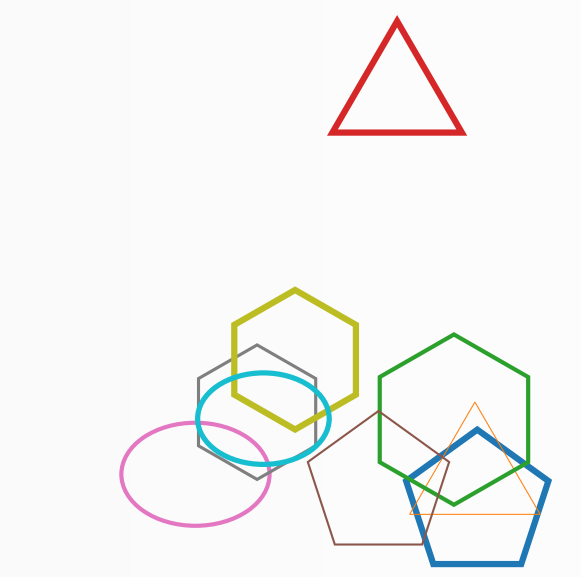[{"shape": "pentagon", "thickness": 3, "radius": 0.64, "center": [0.821, 0.126]}, {"shape": "triangle", "thickness": 0.5, "radius": 0.65, "center": [0.817, 0.173]}, {"shape": "hexagon", "thickness": 2, "radius": 0.74, "center": [0.781, 0.273]}, {"shape": "triangle", "thickness": 3, "radius": 0.64, "center": [0.683, 0.834]}, {"shape": "pentagon", "thickness": 1, "radius": 0.64, "center": [0.651, 0.16]}, {"shape": "oval", "thickness": 2, "radius": 0.64, "center": [0.336, 0.178]}, {"shape": "hexagon", "thickness": 1.5, "radius": 0.58, "center": [0.442, 0.285]}, {"shape": "hexagon", "thickness": 3, "radius": 0.6, "center": [0.508, 0.376]}, {"shape": "oval", "thickness": 2.5, "radius": 0.57, "center": [0.453, 0.274]}]